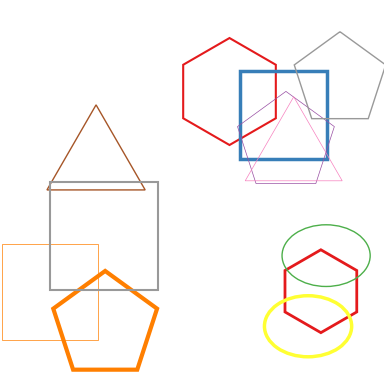[{"shape": "hexagon", "thickness": 2, "radius": 0.54, "center": [0.833, 0.244]}, {"shape": "hexagon", "thickness": 1.5, "radius": 0.69, "center": [0.596, 0.762]}, {"shape": "square", "thickness": 2.5, "radius": 0.57, "center": [0.737, 0.701]}, {"shape": "oval", "thickness": 1, "radius": 0.57, "center": [0.847, 0.336]}, {"shape": "pentagon", "thickness": 0.5, "radius": 0.66, "center": [0.743, 0.63]}, {"shape": "pentagon", "thickness": 3, "radius": 0.71, "center": [0.273, 0.154]}, {"shape": "square", "thickness": 0.5, "radius": 0.62, "center": [0.129, 0.242]}, {"shape": "oval", "thickness": 2.5, "radius": 0.57, "center": [0.8, 0.153]}, {"shape": "triangle", "thickness": 1, "radius": 0.74, "center": [0.25, 0.58]}, {"shape": "triangle", "thickness": 0.5, "radius": 0.73, "center": [0.763, 0.603]}, {"shape": "square", "thickness": 1.5, "radius": 0.7, "center": [0.27, 0.387]}, {"shape": "pentagon", "thickness": 1, "radius": 0.62, "center": [0.883, 0.793]}]